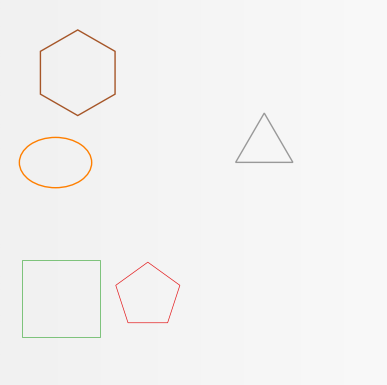[{"shape": "pentagon", "thickness": 0.5, "radius": 0.43, "center": [0.381, 0.232]}, {"shape": "square", "thickness": 0.5, "radius": 0.5, "center": [0.157, 0.225]}, {"shape": "oval", "thickness": 1, "radius": 0.47, "center": [0.143, 0.578]}, {"shape": "hexagon", "thickness": 1, "radius": 0.56, "center": [0.201, 0.811]}, {"shape": "triangle", "thickness": 1, "radius": 0.43, "center": [0.682, 0.621]}]